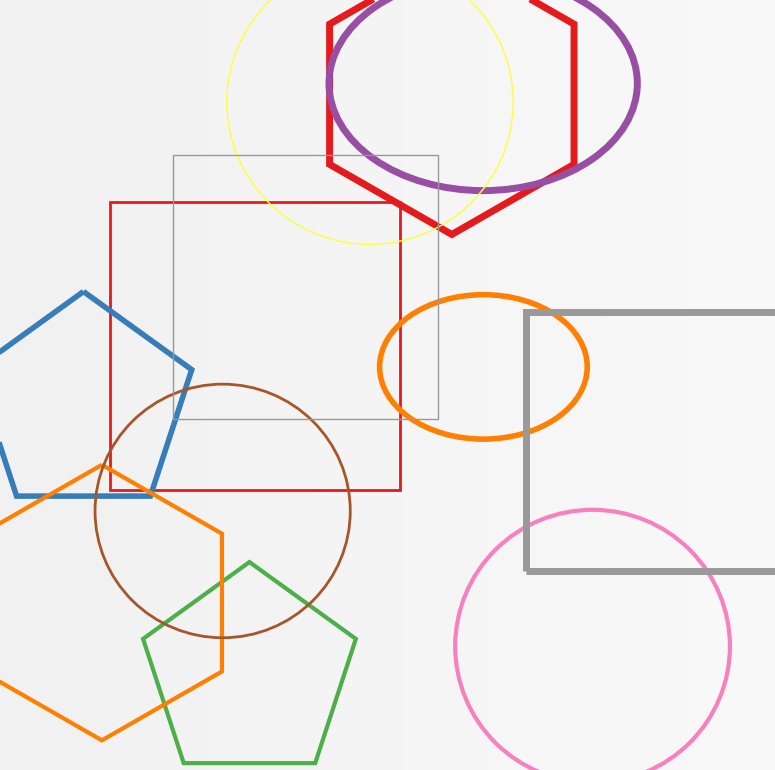[{"shape": "hexagon", "thickness": 2.5, "radius": 0.91, "center": [0.583, 0.878]}, {"shape": "square", "thickness": 1, "radius": 0.94, "center": [0.329, 0.551]}, {"shape": "pentagon", "thickness": 2, "radius": 0.73, "center": [0.108, 0.475]}, {"shape": "pentagon", "thickness": 1.5, "radius": 0.72, "center": [0.322, 0.126]}, {"shape": "oval", "thickness": 2.5, "radius": 0.99, "center": [0.623, 0.892]}, {"shape": "oval", "thickness": 2, "radius": 0.67, "center": [0.624, 0.524]}, {"shape": "hexagon", "thickness": 1.5, "radius": 0.89, "center": [0.131, 0.217]}, {"shape": "circle", "thickness": 0.5, "radius": 0.92, "center": [0.477, 0.867]}, {"shape": "circle", "thickness": 1, "radius": 0.82, "center": [0.287, 0.336]}, {"shape": "circle", "thickness": 1.5, "radius": 0.89, "center": [0.765, 0.161]}, {"shape": "square", "thickness": 0.5, "radius": 0.86, "center": [0.395, 0.627]}, {"shape": "square", "thickness": 2.5, "radius": 0.84, "center": [0.847, 0.427]}]